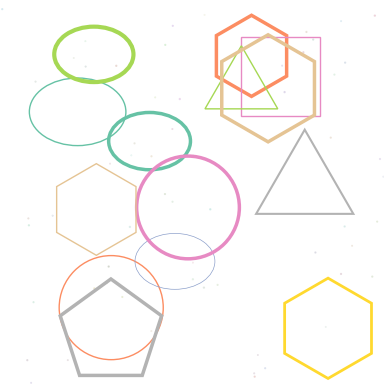[{"shape": "oval", "thickness": 1, "radius": 0.63, "center": [0.202, 0.71]}, {"shape": "oval", "thickness": 2.5, "radius": 0.53, "center": [0.388, 0.633]}, {"shape": "circle", "thickness": 1, "radius": 0.68, "center": [0.289, 0.201]}, {"shape": "hexagon", "thickness": 2.5, "radius": 0.53, "center": [0.653, 0.855]}, {"shape": "oval", "thickness": 0.5, "radius": 0.52, "center": [0.454, 0.321]}, {"shape": "circle", "thickness": 2.5, "radius": 0.67, "center": [0.488, 0.461]}, {"shape": "square", "thickness": 1, "radius": 0.51, "center": [0.728, 0.802]}, {"shape": "triangle", "thickness": 1, "radius": 0.55, "center": [0.627, 0.772]}, {"shape": "oval", "thickness": 3, "radius": 0.51, "center": [0.244, 0.859]}, {"shape": "hexagon", "thickness": 2, "radius": 0.65, "center": [0.852, 0.147]}, {"shape": "hexagon", "thickness": 1, "radius": 0.59, "center": [0.25, 0.456]}, {"shape": "hexagon", "thickness": 2.5, "radius": 0.7, "center": [0.696, 0.771]}, {"shape": "pentagon", "thickness": 2.5, "radius": 0.69, "center": [0.288, 0.137]}, {"shape": "triangle", "thickness": 1.5, "radius": 0.73, "center": [0.792, 0.517]}]